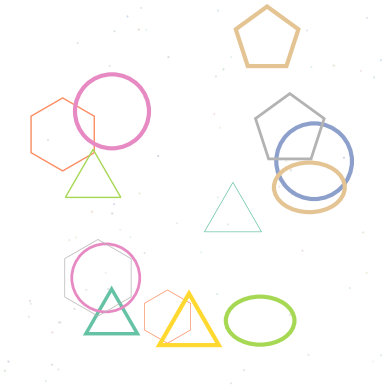[{"shape": "triangle", "thickness": 2.5, "radius": 0.39, "center": [0.29, 0.172]}, {"shape": "triangle", "thickness": 0.5, "radius": 0.43, "center": [0.605, 0.441]}, {"shape": "hexagon", "thickness": 1, "radius": 0.47, "center": [0.163, 0.651]}, {"shape": "hexagon", "thickness": 0.5, "radius": 0.35, "center": [0.435, 0.178]}, {"shape": "circle", "thickness": 3, "radius": 0.49, "center": [0.816, 0.581]}, {"shape": "circle", "thickness": 2, "radius": 0.44, "center": [0.275, 0.278]}, {"shape": "circle", "thickness": 3, "radius": 0.48, "center": [0.291, 0.711]}, {"shape": "triangle", "thickness": 1, "radius": 0.42, "center": [0.242, 0.529]}, {"shape": "oval", "thickness": 3, "radius": 0.45, "center": [0.676, 0.167]}, {"shape": "triangle", "thickness": 3, "radius": 0.45, "center": [0.491, 0.148]}, {"shape": "oval", "thickness": 3, "radius": 0.46, "center": [0.804, 0.513]}, {"shape": "pentagon", "thickness": 3, "radius": 0.43, "center": [0.694, 0.898]}, {"shape": "pentagon", "thickness": 2, "radius": 0.47, "center": [0.753, 0.663]}, {"shape": "hexagon", "thickness": 0.5, "radius": 0.5, "center": [0.254, 0.278]}]